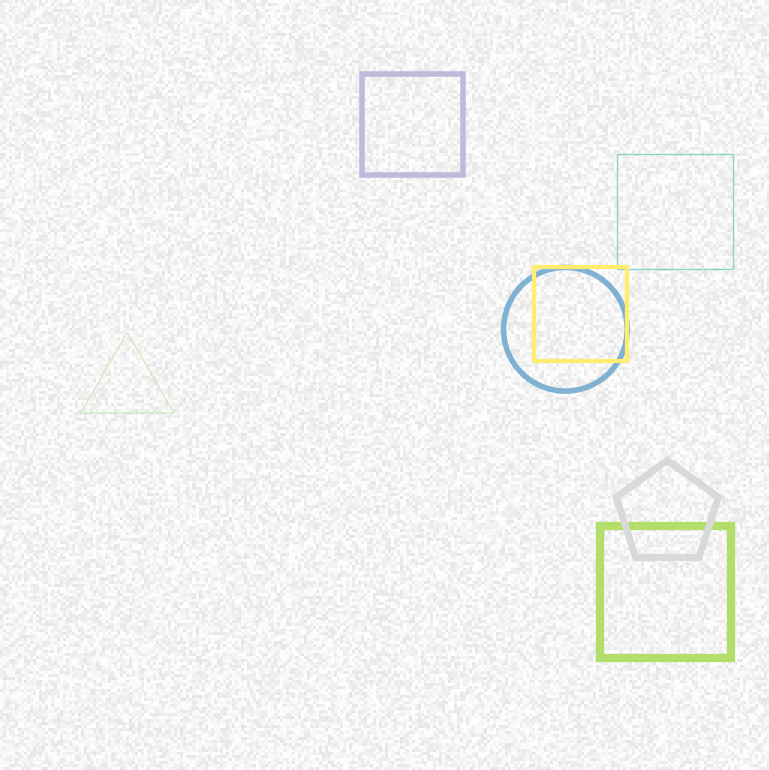[{"shape": "square", "thickness": 0.5, "radius": 0.38, "center": [0.876, 0.726]}, {"shape": "square", "thickness": 2, "radius": 0.33, "center": [0.536, 0.839]}, {"shape": "circle", "thickness": 2, "radius": 0.4, "center": [0.734, 0.572]}, {"shape": "square", "thickness": 3, "radius": 0.43, "center": [0.864, 0.231]}, {"shape": "pentagon", "thickness": 2.5, "radius": 0.35, "center": [0.867, 0.332]}, {"shape": "triangle", "thickness": 0.5, "radius": 0.35, "center": [0.165, 0.498]}, {"shape": "square", "thickness": 1.5, "radius": 0.3, "center": [0.754, 0.592]}]